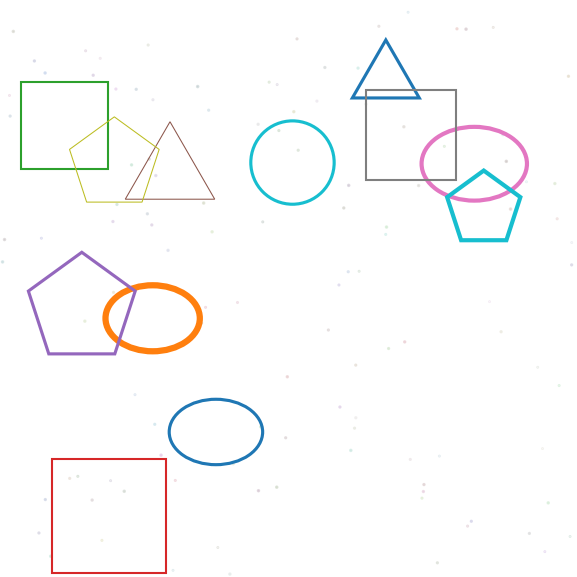[{"shape": "oval", "thickness": 1.5, "radius": 0.4, "center": [0.374, 0.251]}, {"shape": "triangle", "thickness": 1.5, "radius": 0.33, "center": [0.668, 0.863]}, {"shape": "oval", "thickness": 3, "radius": 0.41, "center": [0.264, 0.448]}, {"shape": "square", "thickness": 1, "radius": 0.38, "center": [0.111, 0.781]}, {"shape": "square", "thickness": 1, "radius": 0.49, "center": [0.189, 0.106]}, {"shape": "pentagon", "thickness": 1.5, "radius": 0.49, "center": [0.142, 0.465]}, {"shape": "triangle", "thickness": 0.5, "radius": 0.45, "center": [0.294, 0.699]}, {"shape": "oval", "thickness": 2, "radius": 0.46, "center": [0.821, 0.716]}, {"shape": "square", "thickness": 1, "radius": 0.39, "center": [0.711, 0.766]}, {"shape": "pentagon", "thickness": 0.5, "radius": 0.41, "center": [0.198, 0.715]}, {"shape": "pentagon", "thickness": 2, "radius": 0.33, "center": [0.838, 0.637]}, {"shape": "circle", "thickness": 1.5, "radius": 0.36, "center": [0.506, 0.718]}]